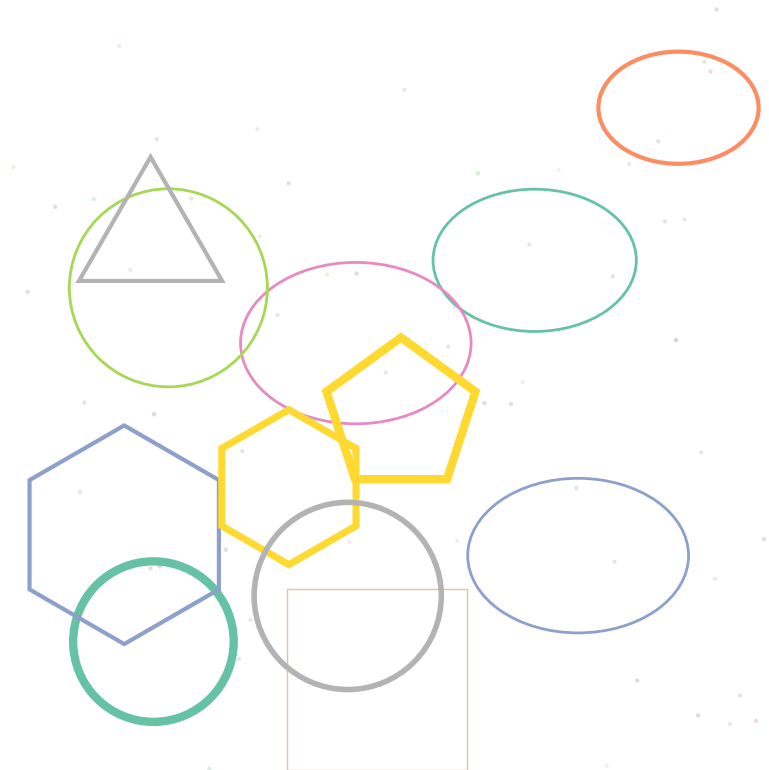[{"shape": "circle", "thickness": 3, "radius": 0.52, "center": [0.199, 0.167]}, {"shape": "oval", "thickness": 1, "radius": 0.66, "center": [0.694, 0.662]}, {"shape": "oval", "thickness": 1.5, "radius": 0.52, "center": [0.881, 0.86]}, {"shape": "oval", "thickness": 1, "radius": 0.72, "center": [0.751, 0.278]}, {"shape": "hexagon", "thickness": 1.5, "radius": 0.71, "center": [0.161, 0.306]}, {"shape": "oval", "thickness": 1, "radius": 0.75, "center": [0.462, 0.554]}, {"shape": "circle", "thickness": 1, "radius": 0.64, "center": [0.219, 0.626]}, {"shape": "hexagon", "thickness": 2.5, "radius": 0.5, "center": [0.375, 0.367]}, {"shape": "pentagon", "thickness": 3, "radius": 0.51, "center": [0.521, 0.46]}, {"shape": "square", "thickness": 0.5, "radius": 0.59, "center": [0.49, 0.118]}, {"shape": "circle", "thickness": 2, "radius": 0.61, "center": [0.452, 0.226]}, {"shape": "triangle", "thickness": 1.5, "radius": 0.54, "center": [0.196, 0.689]}]